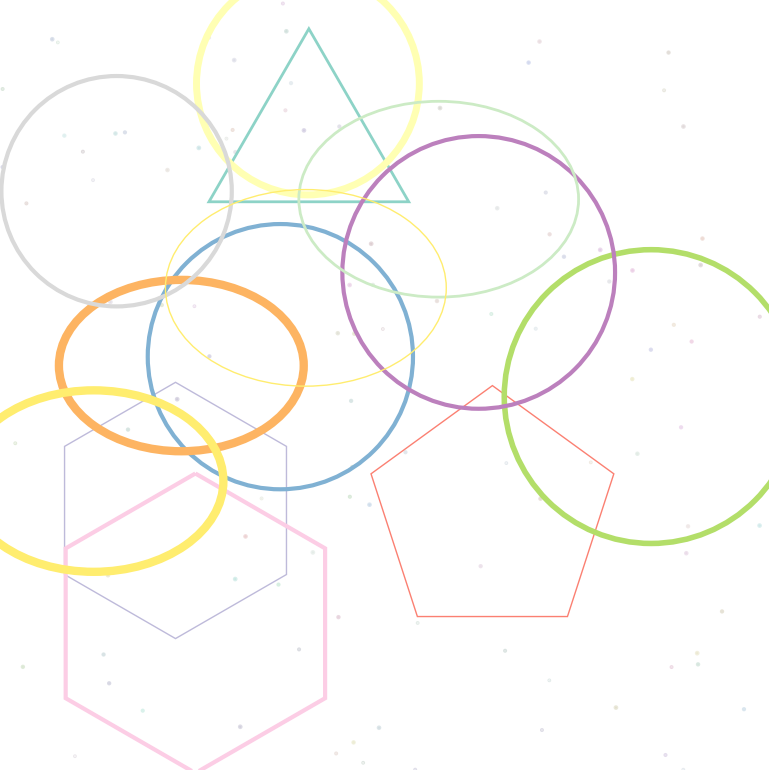[{"shape": "triangle", "thickness": 1, "radius": 0.75, "center": [0.401, 0.813]}, {"shape": "circle", "thickness": 2.5, "radius": 0.72, "center": [0.4, 0.892]}, {"shape": "hexagon", "thickness": 0.5, "radius": 0.83, "center": [0.228, 0.337]}, {"shape": "pentagon", "thickness": 0.5, "radius": 0.83, "center": [0.64, 0.333]}, {"shape": "circle", "thickness": 1.5, "radius": 0.86, "center": [0.364, 0.537]}, {"shape": "oval", "thickness": 3, "radius": 0.79, "center": [0.235, 0.525]}, {"shape": "circle", "thickness": 2, "radius": 0.95, "center": [0.846, 0.485]}, {"shape": "hexagon", "thickness": 1.5, "radius": 0.97, "center": [0.254, 0.191]}, {"shape": "circle", "thickness": 1.5, "radius": 0.75, "center": [0.151, 0.752]}, {"shape": "circle", "thickness": 1.5, "radius": 0.89, "center": [0.622, 0.646]}, {"shape": "oval", "thickness": 1, "radius": 0.91, "center": [0.57, 0.741]}, {"shape": "oval", "thickness": 0.5, "radius": 0.91, "center": [0.397, 0.626]}, {"shape": "oval", "thickness": 3, "radius": 0.84, "center": [0.122, 0.375]}]